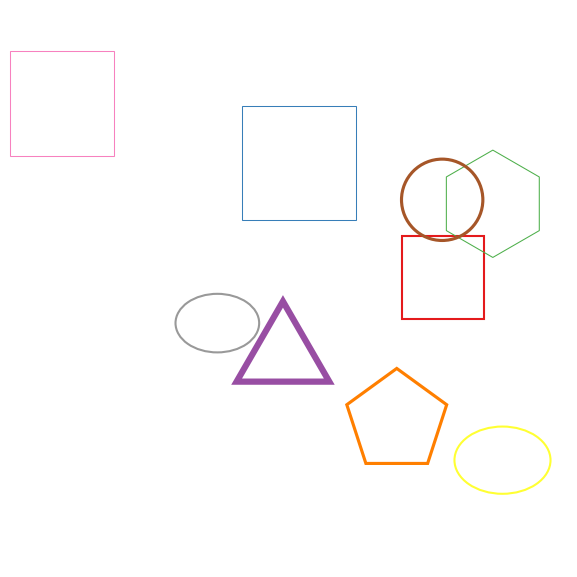[{"shape": "square", "thickness": 1, "radius": 0.36, "center": [0.767, 0.518]}, {"shape": "square", "thickness": 0.5, "radius": 0.49, "center": [0.518, 0.717]}, {"shape": "hexagon", "thickness": 0.5, "radius": 0.46, "center": [0.853, 0.646]}, {"shape": "triangle", "thickness": 3, "radius": 0.46, "center": [0.49, 0.385]}, {"shape": "pentagon", "thickness": 1.5, "radius": 0.45, "center": [0.687, 0.27]}, {"shape": "oval", "thickness": 1, "radius": 0.42, "center": [0.87, 0.202]}, {"shape": "circle", "thickness": 1.5, "radius": 0.35, "center": [0.766, 0.653]}, {"shape": "square", "thickness": 0.5, "radius": 0.45, "center": [0.107, 0.82]}, {"shape": "oval", "thickness": 1, "radius": 0.36, "center": [0.376, 0.44]}]